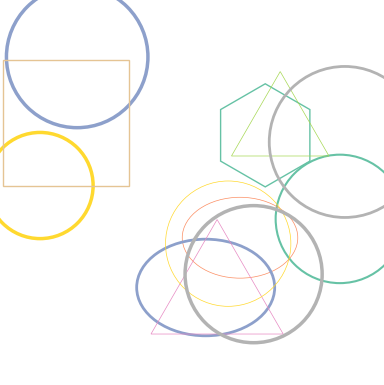[{"shape": "circle", "thickness": 1.5, "radius": 0.83, "center": [0.883, 0.431]}, {"shape": "hexagon", "thickness": 1, "radius": 0.67, "center": [0.689, 0.648]}, {"shape": "oval", "thickness": 0.5, "radius": 0.75, "center": [0.623, 0.383]}, {"shape": "oval", "thickness": 2, "radius": 0.9, "center": [0.534, 0.253]}, {"shape": "circle", "thickness": 2.5, "radius": 0.92, "center": [0.2, 0.852]}, {"shape": "triangle", "thickness": 0.5, "radius": 0.99, "center": [0.564, 0.232]}, {"shape": "triangle", "thickness": 0.5, "radius": 0.73, "center": [0.728, 0.668]}, {"shape": "circle", "thickness": 0.5, "radius": 0.81, "center": [0.593, 0.367]}, {"shape": "circle", "thickness": 2.5, "radius": 0.69, "center": [0.104, 0.518]}, {"shape": "square", "thickness": 1, "radius": 0.82, "center": [0.171, 0.68]}, {"shape": "circle", "thickness": 2.5, "radius": 0.89, "center": [0.659, 0.288]}, {"shape": "circle", "thickness": 2, "radius": 0.98, "center": [0.895, 0.631]}]